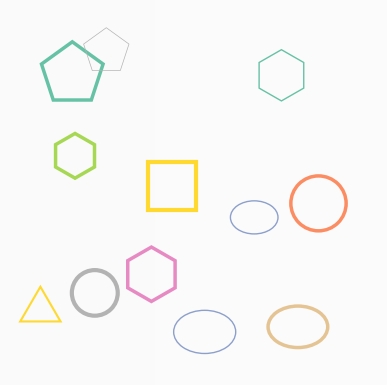[{"shape": "pentagon", "thickness": 2.5, "radius": 0.42, "center": [0.187, 0.808]}, {"shape": "hexagon", "thickness": 1, "radius": 0.33, "center": [0.726, 0.804]}, {"shape": "circle", "thickness": 2.5, "radius": 0.36, "center": [0.822, 0.472]}, {"shape": "oval", "thickness": 1, "radius": 0.4, "center": [0.528, 0.138]}, {"shape": "oval", "thickness": 1, "radius": 0.31, "center": [0.656, 0.435]}, {"shape": "hexagon", "thickness": 2.5, "radius": 0.35, "center": [0.391, 0.288]}, {"shape": "hexagon", "thickness": 2.5, "radius": 0.29, "center": [0.194, 0.595]}, {"shape": "triangle", "thickness": 1.5, "radius": 0.3, "center": [0.104, 0.195]}, {"shape": "square", "thickness": 3, "radius": 0.31, "center": [0.444, 0.517]}, {"shape": "oval", "thickness": 2.5, "radius": 0.38, "center": [0.769, 0.151]}, {"shape": "circle", "thickness": 3, "radius": 0.3, "center": [0.245, 0.239]}, {"shape": "pentagon", "thickness": 0.5, "radius": 0.31, "center": [0.274, 0.867]}]